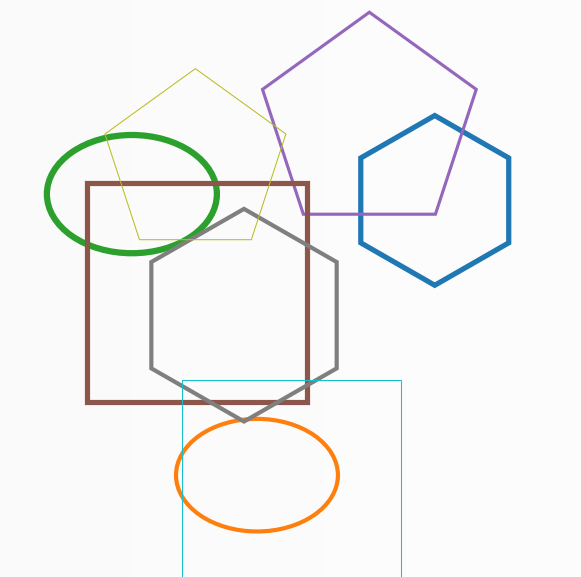[{"shape": "hexagon", "thickness": 2.5, "radius": 0.73, "center": [0.748, 0.652]}, {"shape": "oval", "thickness": 2, "radius": 0.7, "center": [0.442, 0.176]}, {"shape": "oval", "thickness": 3, "radius": 0.73, "center": [0.227, 0.663]}, {"shape": "pentagon", "thickness": 1.5, "radius": 0.97, "center": [0.635, 0.785]}, {"shape": "square", "thickness": 2.5, "radius": 0.95, "center": [0.339, 0.492]}, {"shape": "hexagon", "thickness": 2, "radius": 0.92, "center": [0.42, 0.453]}, {"shape": "pentagon", "thickness": 0.5, "radius": 0.82, "center": [0.336, 0.717]}, {"shape": "square", "thickness": 0.5, "radius": 0.94, "center": [0.502, 0.153]}]